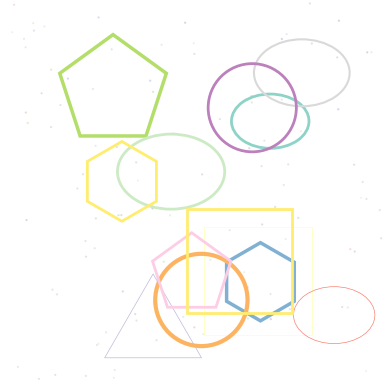[{"shape": "oval", "thickness": 2, "radius": 0.5, "center": [0.702, 0.685]}, {"shape": "square", "thickness": 0.5, "radius": 0.7, "center": [0.671, 0.271]}, {"shape": "triangle", "thickness": 0.5, "radius": 0.73, "center": [0.398, 0.143]}, {"shape": "oval", "thickness": 0.5, "radius": 0.53, "center": [0.868, 0.181]}, {"shape": "hexagon", "thickness": 2.5, "radius": 0.51, "center": [0.676, 0.268]}, {"shape": "circle", "thickness": 3, "radius": 0.6, "center": [0.523, 0.221]}, {"shape": "pentagon", "thickness": 2.5, "radius": 0.73, "center": [0.294, 0.765]}, {"shape": "pentagon", "thickness": 2, "radius": 0.54, "center": [0.498, 0.288]}, {"shape": "oval", "thickness": 1.5, "radius": 0.62, "center": [0.784, 0.811]}, {"shape": "circle", "thickness": 2, "radius": 0.57, "center": [0.655, 0.72]}, {"shape": "oval", "thickness": 2, "radius": 0.7, "center": [0.444, 0.554]}, {"shape": "hexagon", "thickness": 2, "radius": 0.52, "center": [0.317, 0.529]}, {"shape": "square", "thickness": 2, "radius": 0.68, "center": [0.622, 0.322]}]